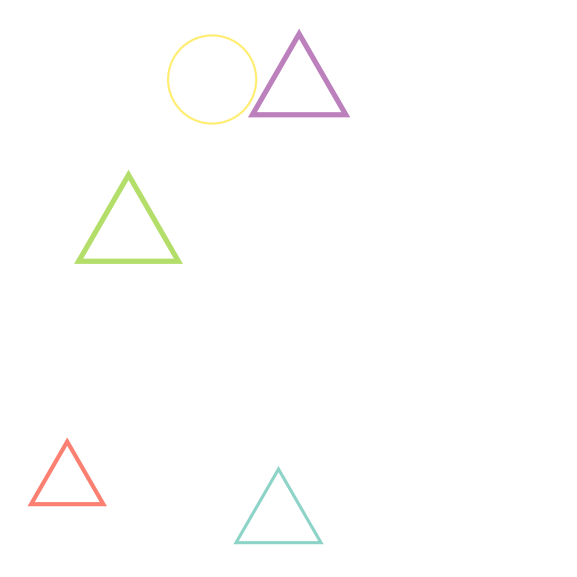[{"shape": "triangle", "thickness": 1.5, "radius": 0.42, "center": [0.482, 0.102]}, {"shape": "triangle", "thickness": 2, "radius": 0.36, "center": [0.116, 0.162]}, {"shape": "triangle", "thickness": 2.5, "radius": 0.5, "center": [0.223, 0.597]}, {"shape": "triangle", "thickness": 2.5, "radius": 0.47, "center": [0.518, 0.847]}, {"shape": "circle", "thickness": 1, "radius": 0.38, "center": [0.367, 0.861]}]